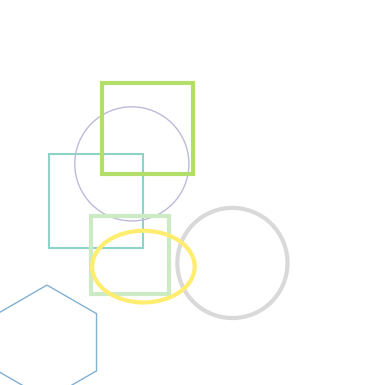[{"shape": "square", "thickness": 1.5, "radius": 0.61, "center": [0.25, 0.477]}, {"shape": "circle", "thickness": 1, "radius": 0.74, "center": [0.342, 0.574]}, {"shape": "hexagon", "thickness": 1, "radius": 0.74, "center": [0.122, 0.111]}, {"shape": "square", "thickness": 3, "radius": 0.59, "center": [0.384, 0.666]}, {"shape": "circle", "thickness": 3, "radius": 0.72, "center": [0.604, 0.317]}, {"shape": "square", "thickness": 3, "radius": 0.5, "center": [0.338, 0.337]}, {"shape": "oval", "thickness": 3, "radius": 0.67, "center": [0.373, 0.308]}]